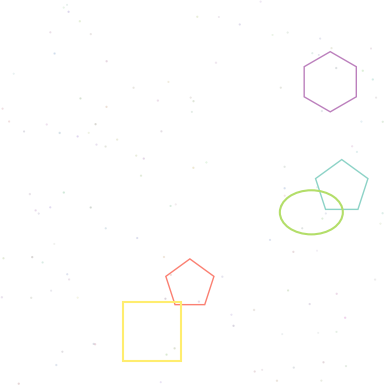[{"shape": "pentagon", "thickness": 1, "radius": 0.36, "center": [0.888, 0.514]}, {"shape": "pentagon", "thickness": 1, "radius": 0.33, "center": [0.493, 0.262]}, {"shape": "oval", "thickness": 1.5, "radius": 0.41, "center": [0.809, 0.449]}, {"shape": "hexagon", "thickness": 1, "radius": 0.39, "center": [0.858, 0.788]}, {"shape": "square", "thickness": 1.5, "radius": 0.38, "center": [0.395, 0.139]}]